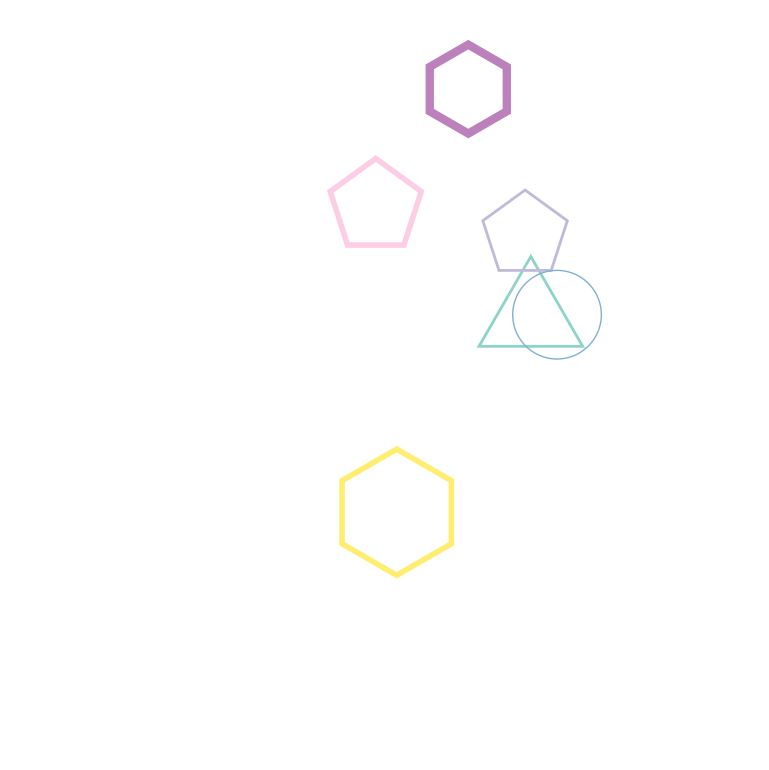[{"shape": "triangle", "thickness": 1, "radius": 0.39, "center": [0.689, 0.589]}, {"shape": "pentagon", "thickness": 1, "radius": 0.29, "center": [0.682, 0.695]}, {"shape": "circle", "thickness": 0.5, "radius": 0.29, "center": [0.723, 0.591]}, {"shape": "pentagon", "thickness": 2, "radius": 0.31, "center": [0.488, 0.732]}, {"shape": "hexagon", "thickness": 3, "radius": 0.29, "center": [0.608, 0.884]}, {"shape": "hexagon", "thickness": 2, "radius": 0.41, "center": [0.515, 0.335]}]